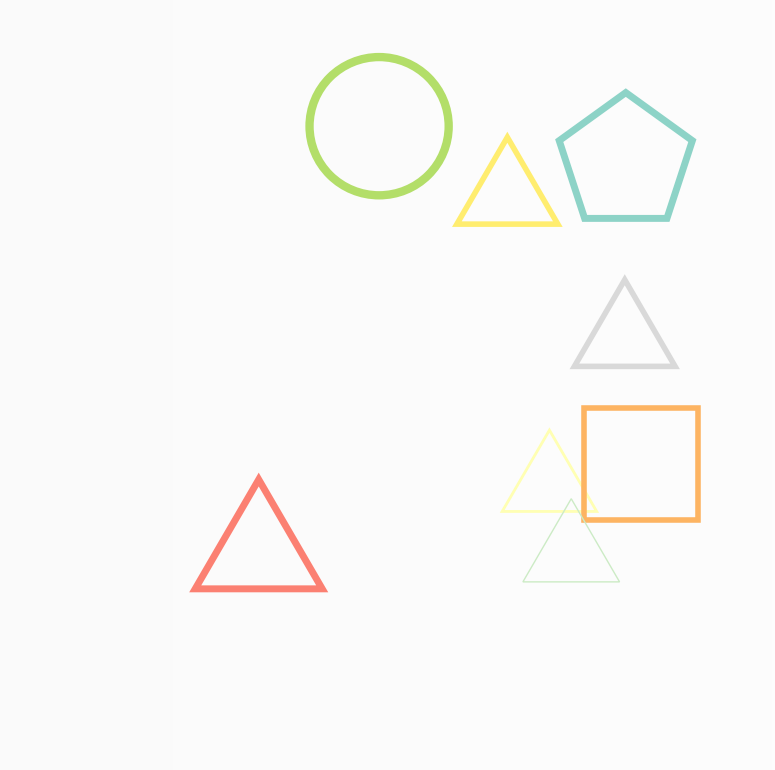[{"shape": "pentagon", "thickness": 2.5, "radius": 0.45, "center": [0.807, 0.789]}, {"shape": "triangle", "thickness": 1, "radius": 0.35, "center": [0.709, 0.371]}, {"shape": "triangle", "thickness": 2.5, "radius": 0.47, "center": [0.334, 0.283]}, {"shape": "square", "thickness": 2, "radius": 0.37, "center": [0.827, 0.397]}, {"shape": "circle", "thickness": 3, "radius": 0.45, "center": [0.489, 0.836]}, {"shape": "triangle", "thickness": 2, "radius": 0.38, "center": [0.806, 0.562]}, {"shape": "triangle", "thickness": 0.5, "radius": 0.36, "center": [0.737, 0.28]}, {"shape": "triangle", "thickness": 2, "radius": 0.38, "center": [0.655, 0.747]}]